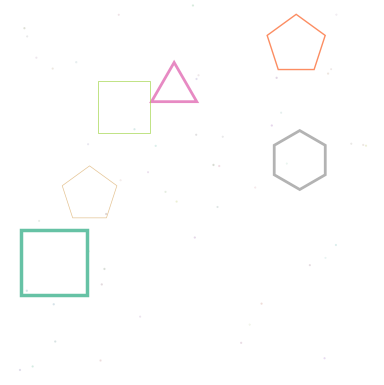[{"shape": "square", "thickness": 2.5, "radius": 0.42, "center": [0.14, 0.318]}, {"shape": "pentagon", "thickness": 1, "radius": 0.4, "center": [0.769, 0.884]}, {"shape": "triangle", "thickness": 2, "radius": 0.34, "center": [0.452, 0.77]}, {"shape": "square", "thickness": 0.5, "radius": 0.34, "center": [0.322, 0.722]}, {"shape": "pentagon", "thickness": 0.5, "radius": 0.37, "center": [0.233, 0.495]}, {"shape": "hexagon", "thickness": 2, "radius": 0.38, "center": [0.779, 0.584]}]